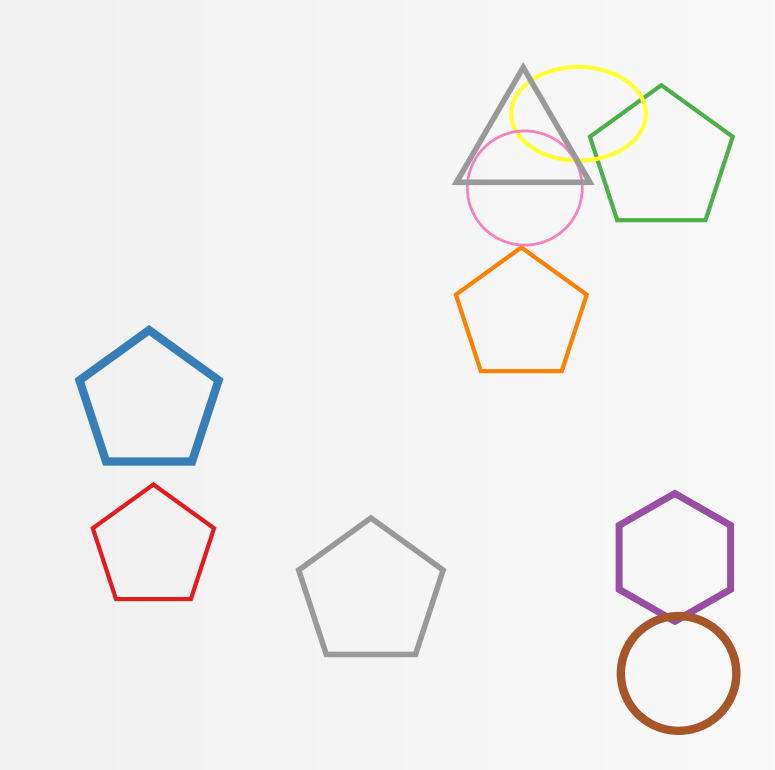[{"shape": "pentagon", "thickness": 1.5, "radius": 0.41, "center": [0.198, 0.289]}, {"shape": "pentagon", "thickness": 3, "radius": 0.47, "center": [0.192, 0.477]}, {"shape": "pentagon", "thickness": 1.5, "radius": 0.48, "center": [0.853, 0.792]}, {"shape": "hexagon", "thickness": 2.5, "radius": 0.42, "center": [0.871, 0.276]}, {"shape": "pentagon", "thickness": 1.5, "radius": 0.44, "center": [0.673, 0.59]}, {"shape": "oval", "thickness": 1.5, "radius": 0.43, "center": [0.747, 0.852]}, {"shape": "circle", "thickness": 3, "radius": 0.37, "center": [0.876, 0.125]}, {"shape": "circle", "thickness": 1, "radius": 0.37, "center": [0.677, 0.756]}, {"shape": "pentagon", "thickness": 2, "radius": 0.49, "center": [0.479, 0.229]}, {"shape": "triangle", "thickness": 2, "radius": 0.5, "center": [0.675, 0.813]}]